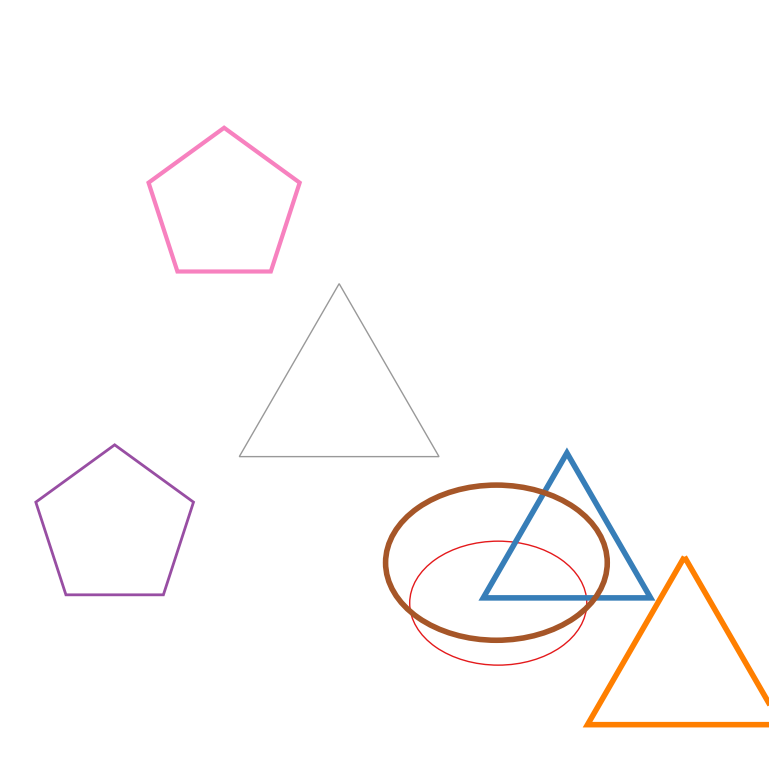[{"shape": "oval", "thickness": 0.5, "radius": 0.57, "center": [0.647, 0.217]}, {"shape": "triangle", "thickness": 2, "radius": 0.63, "center": [0.736, 0.286]}, {"shape": "pentagon", "thickness": 1, "radius": 0.54, "center": [0.149, 0.315]}, {"shape": "triangle", "thickness": 2, "radius": 0.73, "center": [0.889, 0.132]}, {"shape": "oval", "thickness": 2, "radius": 0.72, "center": [0.645, 0.269]}, {"shape": "pentagon", "thickness": 1.5, "radius": 0.52, "center": [0.291, 0.731]}, {"shape": "triangle", "thickness": 0.5, "radius": 0.75, "center": [0.44, 0.482]}]